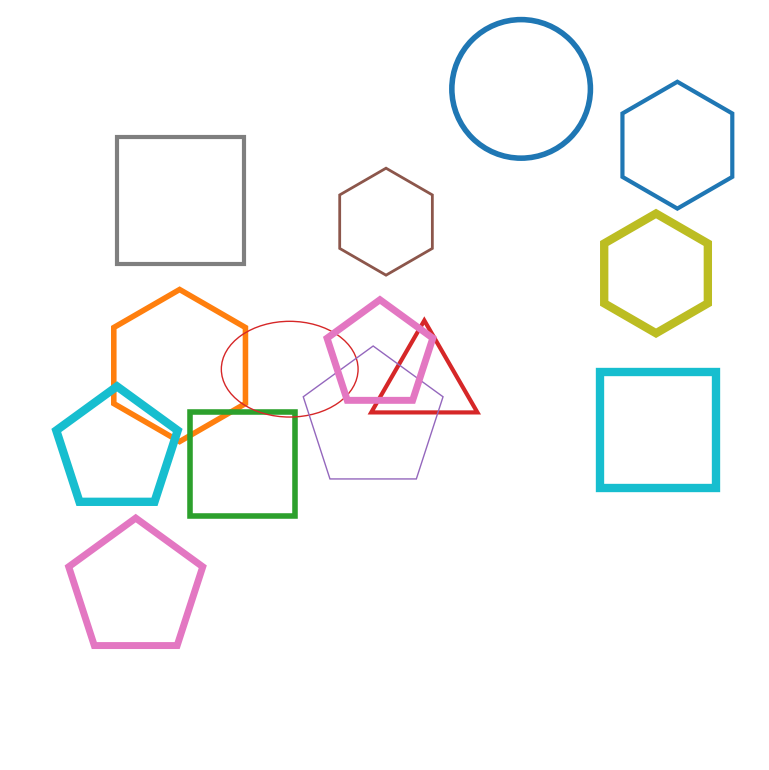[{"shape": "circle", "thickness": 2, "radius": 0.45, "center": [0.677, 0.885]}, {"shape": "hexagon", "thickness": 1.5, "radius": 0.41, "center": [0.88, 0.811]}, {"shape": "hexagon", "thickness": 2, "radius": 0.49, "center": [0.233, 0.525]}, {"shape": "square", "thickness": 2, "radius": 0.34, "center": [0.315, 0.398]}, {"shape": "triangle", "thickness": 1.5, "radius": 0.4, "center": [0.551, 0.504]}, {"shape": "oval", "thickness": 0.5, "radius": 0.44, "center": [0.376, 0.521]}, {"shape": "pentagon", "thickness": 0.5, "radius": 0.48, "center": [0.485, 0.455]}, {"shape": "hexagon", "thickness": 1, "radius": 0.35, "center": [0.501, 0.712]}, {"shape": "pentagon", "thickness": 2.5, "radius": 0.36, "center": [0.493, 0.539]}, {"shape": "pentagon", "thickness": 2.5, "radius": 0.46, "center": [0.176, 0.236]}, {"shape": "square", "thickness": 1.5, "radius": 0.41, "center": [0.234, 0.74]}, {"shape": "hexagon", "thickness": 3, "radius": 0.39, "center": [0.852, 0.645]}, {"shape": "square", "thickness": 3, "radius": 0.38, "center": [0.855, 0.442]}, {"shape": "pentagon", "thickness": 3, "radius": 0.41, "center": [0.152, 0.415]}]